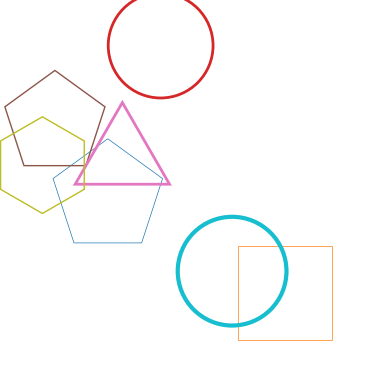[{"shape": "pentagon", "thickness": 0.5, "radius": 0.75, "center": [0.28, 0.49]}, {"shape": "square", "thickness": 0.5, "radius": 0.61, "center": [0.74, 0.238]}, {"shape": "circle", "thickness": 2, "radius": 0.68, "center": [0.417, 0.882]}, {"shape": "pentagon", "thickness": 1, "radius": 0.68, "center": [0.143, 0.68]}, {"shape": "triangle", "thickness": 2, "radius": 0.71, "center": [0.318, 0.592]}, {"shape": "hexagon", "thickness": 1, "radius": 0.63, "center": [0.11, 0.571]}, {"shape": "circle", "thickness": 3, "radius": 0.71, "center": [0.603, 0.296]}]